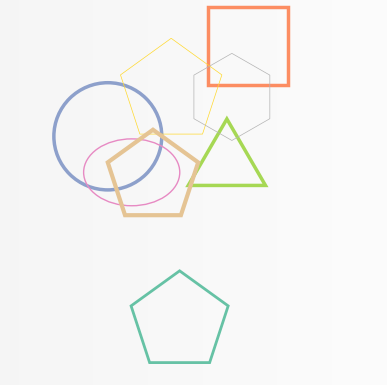[{"shape": "pentagon", "thickness": 2, "radius": 0.66, "center": [0.464, 0.165]}, {"shape": "square", "thickness": 2.5, "radius": 0.51, "center": [0.64, 0.881]}, {"shape": "circle", "thickness": 2.5, "radius": 0.7, "center": [0.278, 0.646]}, {"shape": "oval", "thickness": 1, "radius": 0.62, "center": [0.34, 0.552]}, {"shape": "triangle", "thickness": 2.5, "radius": 0.58, "center": [0.585, 0.576]}, {"shape": "pentagon", "thickness": 0.5, "radius": 0.69, "center": [0.442, 0.763]}, {"shape": "pentagon", "thickness": 3, "radius": 0.61, "center": [0.395, 0.54]}, {"shape": "hexagon", "thickness": 0.5, "radius": 0.57, "center": [0.598, 0.748]}]